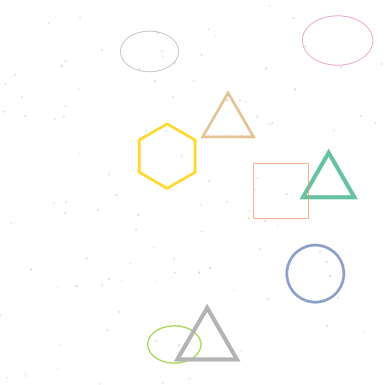[{"shape": "triangle", "thickness": 3, "radius": 0.39, "center": [0.854, 0.526]}, {"shape": "square", "thickness": 0.5, "radius": 0.36, "center": [0.728, 0.505]}, {"shape": "circle", "thickness": 2, "radius": 0.37, "center": [0.819, 0.289]}, {"shape": "oval", "thickness": 0.5, "radius": 0.46, "center": [0.877, 0.895]}, {"shape": "oval", "thickness": 1, "radius": 0.35, "center": [0.453, 0.105]}, {"shape": "hexagon", "thickness": 2, "radius": 0.42, "center": [0.434, 0.595]}, {"shape": "triangle", "thickness": 2, "radius": 0.38, "center": [0.592, 0.683]}, {"shape": "triangle", "thickness": 3, "radius": 0.45, "center": [0.538, 0.111]}, {"shape": "oval", "thickness": 0.5, "radius": 0.38, "center": [0.388, 0.866]}]